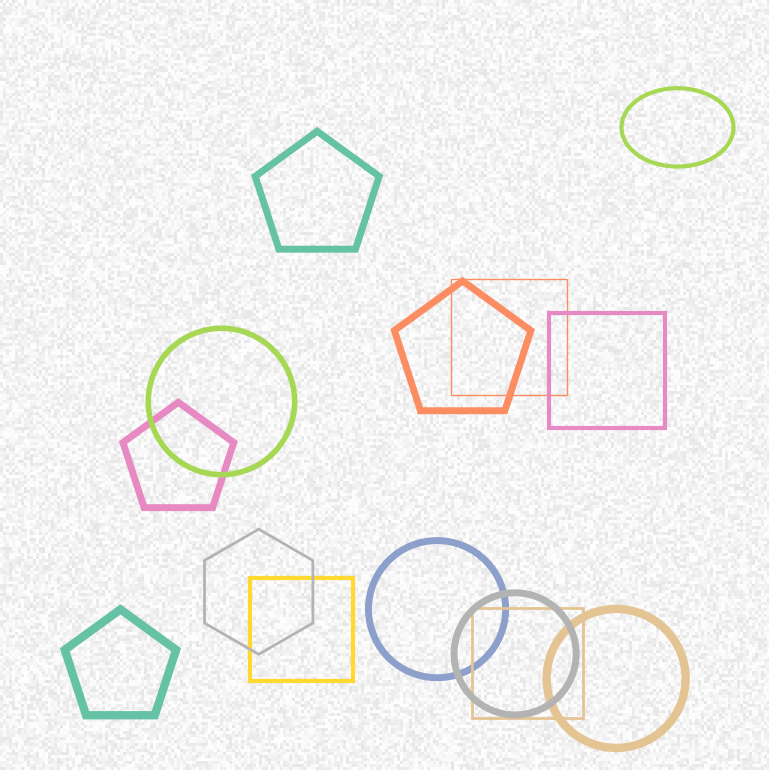[{"shape": "pentagon", "thickness": 3, "radius": 0.38, "center": [0.156, 0.133]}, {"shape": "pentagon", "thickness": 2.5, "radius": 0.42, "center": [0.412, 0.745]}, {"shape": "pentagon", "thickness": 2.5, "radius": 0.47, "center": [0.601, 0.542]}, {"shape": "square", "thickness": 0.5, "radius": 0.38, "center": [0.66, 0.562]}, {"shape": "circle", "thickness": 2.5, "radius": 0.45, "center": [0.568, 0.209]}, {"shape": "square", "thickness": 1.5, "radius": 0.38, "center": [0.788, 0.519]}, {"shape": "pentagon", "thickness": 2.5, "radius": 0.38, "center": [0.232, 0.402]}, {"shape": "oval", "thickness": 1.5, "radius": 0.36, "center": [0.88, 0.835]}, {"shape": "circle", "thickness": 2, "radius": 0.48, "center": [0.288, 0.479]}, {"shape": "square", "thickness": 1.5, "radius": 0.33, "center": [0.392, 0.183]}, {"shape": "circle", "thickness": 3, "radius": 0.45, "center": [0.8, 0.119]}, {"shape": "square", "thickness": 1, "radius": 0.36, "center": [0.685, 0.139]}, {"shape": "circle", "thickness": 2.5, "radius": 0.4, "center": [0.669, 0.151]}, {"shape": "hexagon", "thickness": 1, "radius": 0.41, "center": [0.336, 0.231]}]